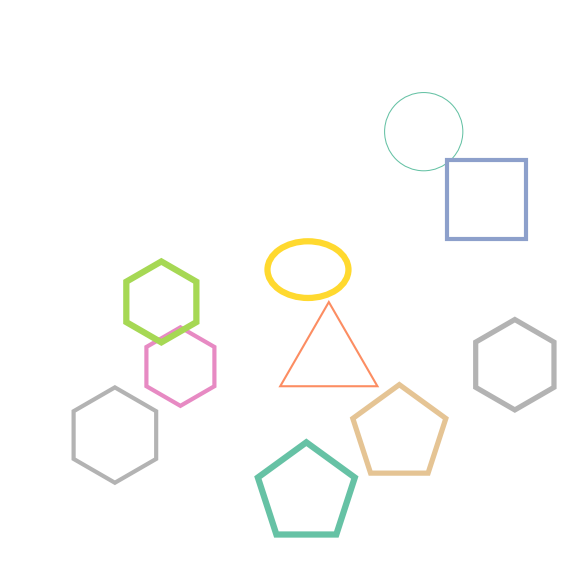[{"shape": "pentagon", "thickness": 3, "radius": 0.44, "center": [0.53, 0.145]}, {"shape": "circle", "thickness": 0.5, "radius": 0.34, "center": [0.734, 0.771]}, {"shape": "triangle", "thickness": 1, "radius": 0.49, "center": [0.569, 0.379]}, {"shape": "square", "thickness": 2, "radius": 0.34, "center": [0.843, 0.654]}, {"shape": "hexagon", "thickness": 2, "radius": 0.34, "center": [0.312, 0.364]}, {"shape": "hexagon", "thickness": 3, "radius": 0.35, "center": [0.279, 0.476]}, {"shape": "oval", "thickness": 3, "radius": 0.35, "center": [0.533, 0.532]}, {"shape": "pentagon", "thickness": 2.5, "radius": 0.42, "center": [0.691, 0.248]}, {"shape": "hexagon", "thickness": 2, "radius": 0.41, "center": [0.199, 0.246]}, {"shape": "hexagon", "thickness": 2.5, "radius": 0.39, "center": [0.891, 0.368]}]